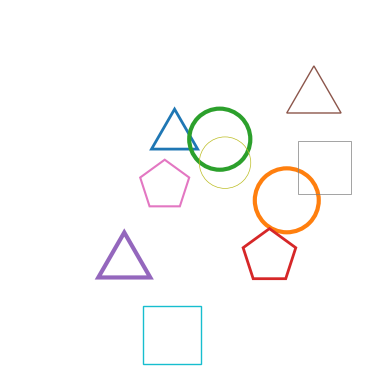[{"shape": "triangle", "thickness": 2, "radius": 0.35, "center": [0.453, 0.647]}, {"shape": "circle", "thickness": 3, "radius": 0.42, "center": [0.745, 0.48]}, {"shape": "circle", "thickness": 3, "radius": 0.4, "center": [0.571, 0.638]}, {"shape": "pentagon", "thickness": 2, "radius": 0.36, "center": [0.7, 0.334]}, {"shape": "triangle", "thickness": 3, "radius": 0.39, "center": [0.323, 0.318]}, {"shape": "triangle", "thickness": 1, "radius": 0.41, "center": [0.815, 0.747]}, {"shape": "pentagon", "thickness": 1.5, "radius": 0.33, "center": [0.428, 0.518]}, {"shape": "square", "thickness": 0.5, "radius": 0.34, "center": [0.843, 0.565]}, {"shape": "circle", "thickness": 0.5, "radius": 0.33, "center": [0.584, 0.578]}, {"shape": "square", "thickness": 1, "radius": 0.38, "center": [0.447, 0.129]}]